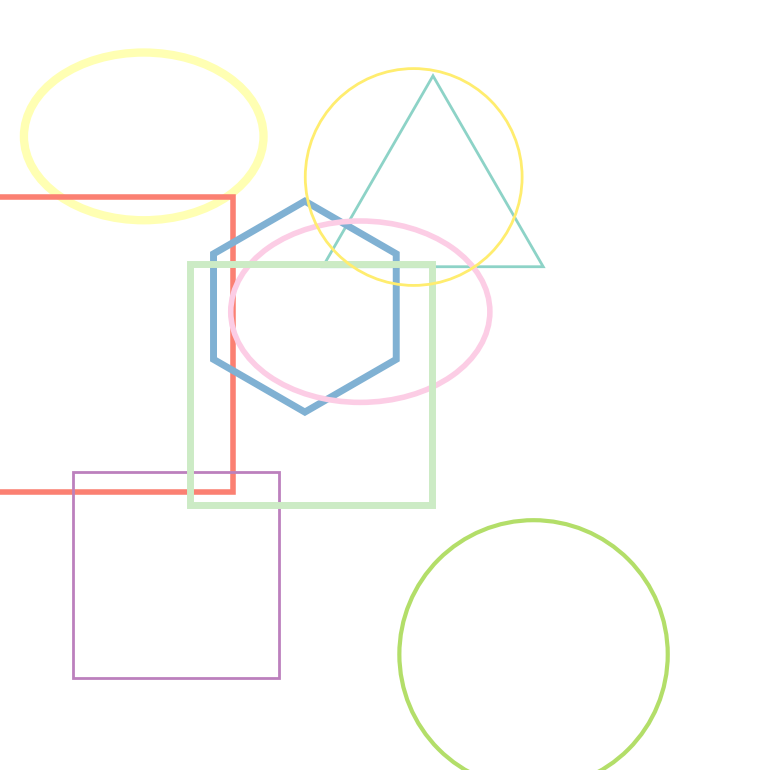[{"shape": "triangle", "thickness": 1, "radius": 0.83, "center": [0.562, 0.736]}, {"shape": "oval", "thickness": 3, "radius": 0.78, "center": [0.187, 0.823]}, {"shape": "square", "thickness": 2, "radius": 0.96, "center": [0.11, 0.553]}, {"shape": "hexagon", "thickness": 2.5, "radius": 0.69, "center": [0.396, 0.602]}, {"shape": "circle", "thickness": 1.5, "radius": 0.87, "center": [0.693, 0.15]}, {"shape": "oval", "thickness": 2, "radius": 0.84, "center": [0.468, 0.595]}, {"shape": "square", "thickness": 1, "radius": 0.67, "center": [0.229, 0.254]}, {"shape": "square", "thickness": 2.5, "radius": 0.78, "center": [0.404, 0.501]}, {"shape": "circle", "thickness": 1, "radius": 0.7, "center": [0.537, 0.77]}]